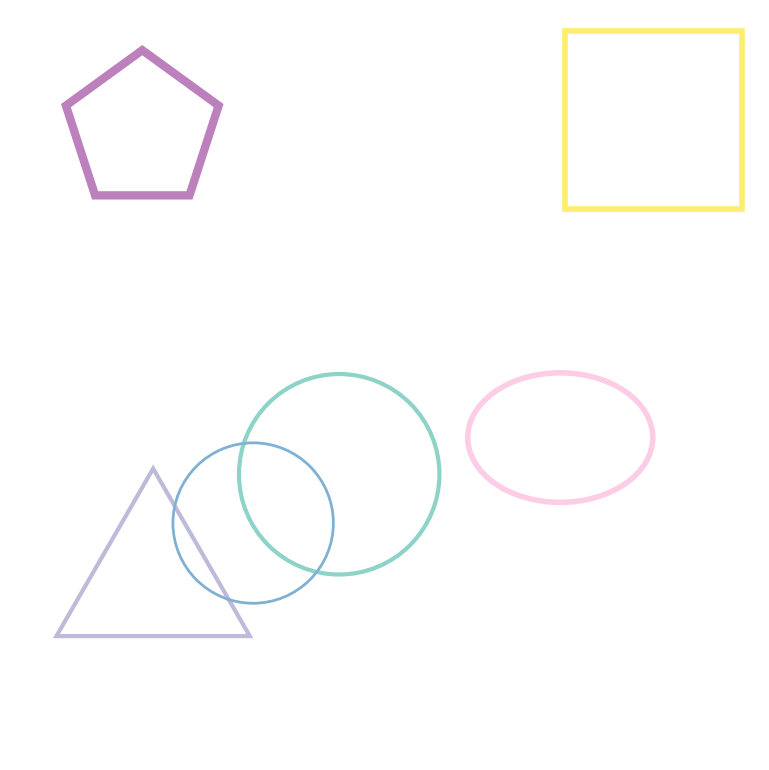[{"shape": "circle", "thickness": 1.5, "radius": 0.65, "center": [0.44, 0.384]}, {"shape": "triangle", "thickness": 1.5, "radius": 0.73, "center": [0.199, 0.246]}, {"shape": "circle", "thickness": 1, "radius": 0.52, "center": [0.329, 0.321]}, {"shape": "oval", "thickness": 2, "radius": 0.6, "center": [0.728, 0.432]}, {"shape": "pentagon", "thickness": 3, "radius": 0.52, "center": [0.185, 0.831]}, {"shape": "square", "thickness": 2, "radius": 0.58, "center": [0.849, 0.844]}]